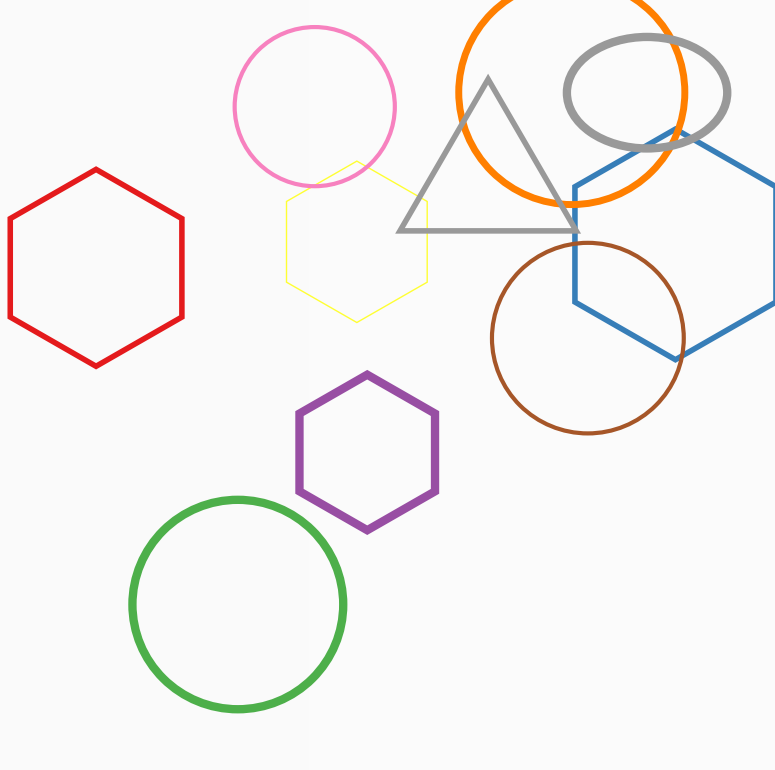[{"shape": "hexagon", "thickness": 2, "radius": 0.64, "center": [0.124, 0.652]}, {"shape": "hexagon", "thickness": 2, "radius": 0.75, "center": [0.872, 0.683]}, {"shape": "circle", "thickness": 3, "radius": 0.68, "center": [0.307, 0.215]}, {"shape": "hexagon", "thickness": 3, "radius": 0.5, "center": [0.474, 0.412]}, {"shape": "circle", "thickness": 2.5, "radius": 0.73, "center": [0.738, 0.88]}, {"shape": "hexagon", "thickness": 0.5, "radius": 0.52, "center": [0.46, 0.686]}, {"shape": "circle", "thickness": 1.5, "radius": 0.62, "center": [0.759, 0.561]}, {"shape": "circle", "thickness": 1.5, "radius": 0.52, "center": [0.406, 0.862]}, {"shape": "oval", "thickness": 3, "radius": 0.52, "center": [0.835, 0.88]}, {"shape": "triangle", "thickness": 2, "radius": 0.66, "center": [0.63, 0.766]}]